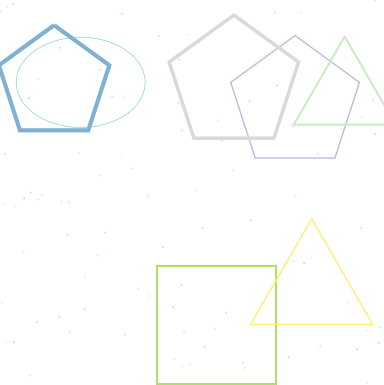[{"shape": "oval", "thickness": 0.5, "radius": 0.84, "center": [0.21, 0.786]}, {"shape": "pentagon", "thickness": 1, "radius": 0.88, "center": [0.766, 0.732]}, {"shape": "pentagon", "thickness": 3, "radius": 0.75, "center": [0.141, 0.784]}, {"shape": "square", "thickness": 1.5, "radius": 0.77, "center": [0.562, 0.156]}, {"shape": "pentagon", "thickness": 2.5, "radius": 0.88, "center": [0.607, 0.784]}, {"shape": "triangle", "thickness": 1.5, "radius": 0.76, "center": [0.895, 0.752]}, {"shape": "triangle", "thickness": 1, "radius": 0.92, "center": [0.81, 0.249]}]